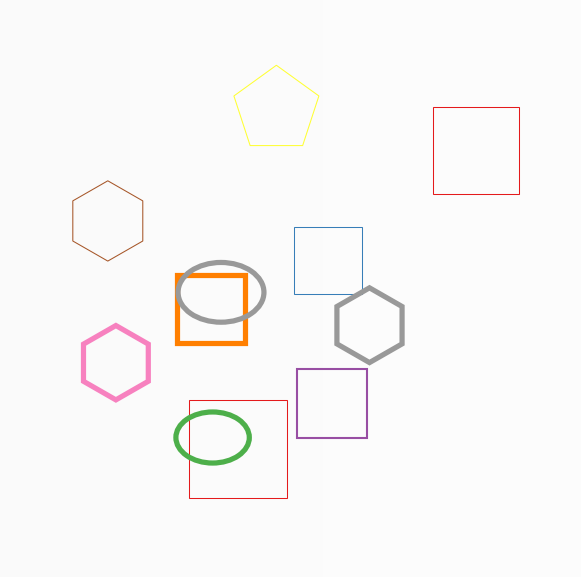[{"shape": "square", "thickness": 0.5, "radius": 0.42, "center": [0.41, 0.221]}, {"shape": "square", "thickness": 0.5, "radius": 0.37, "center": [0.819, 0.738]}, {"shape": "square", "thickness": 0.5, "radius": 0.29, "center": [0.565, 0.548]}, {"shape": "oval", "thickness": 2.5, "radius": 0.32, "center": [0.366, 0.242]}, {"shape": "square", "thickness": 1, "radius": 0.3, "center": [0.571, 0.3]}, {"shape": "square", "thickness": 2.5, "radius": 0.29, "center": [0.363, 0.465]}, {"shape": "pentagon", "thickness": 0.5, "radius": 0.38, "center": [0.476, 0.809]}, {"shape": "hexagon", "thickness": 0.5, "radius": 0.35, "center": [0.185, 0.617]}, {"shape": "hexagon", "thickness": 2.5, "radius": 0.32, "center": [0.199, 0.371]}, {"shape": "oval", "thickness": 2.5, "radius": 0.37, "center": [0.38, 0.493]}, {"shape": "hexagon", "thickness": 2.5, "radius": 0.32, "center": [0.636, 0.436]}]